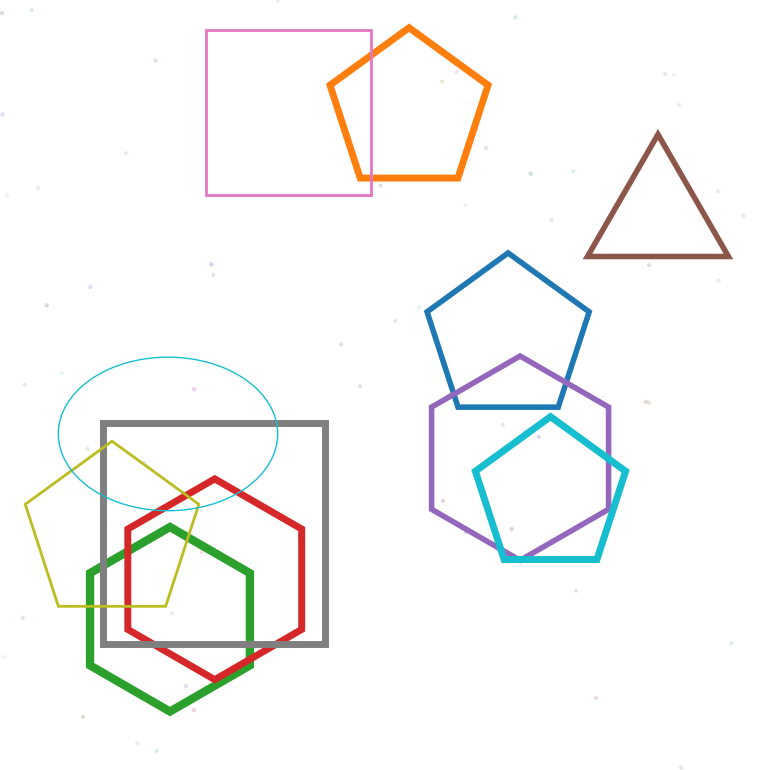[{"shape": "pentagon", "thickness": 2, "radius": 0.55, "center": [0.66, 0.561]}, {"shape": "pentagon", "thickness": 2.5, "radius": 0.54, "center": [0.531, 0.856]}, {"shape": "hexagon", "thickness": 3, "radius": 0.6, "center": [0.221, 0.196]}, {"shape": "hexagon", "thickness": 2.5, "radius": 0.65, "center": [0.279, 0.248]}, {"shape": "hexagon", "thickness": 2, "radius": 0.66, "center": [0.675, 0.405]}, {"shape": "triangle", "thickness": 2, "radius": 0.53, "center": [0.855, 0.72]}, {"shape": "square", "thickness": 1, "radius": 0.54, "center": [0.375, 0.854]}, {"shape": "square", "thickness": 2.5, "radius": 0.72, "center": [0.278, 0.307]}, {"shape": "pentagon", "thickness": 1, "radius": 0.59, "center": [0.145, 0.308]}, {"shape": "oval", "thickness": 0.5, "radius": 0.71, "center": [0.218, 0.436]}, {"shape": "pentagon", "thickness": 2.5, "radius": 0.51, "center": [0.715, 0.356]}]